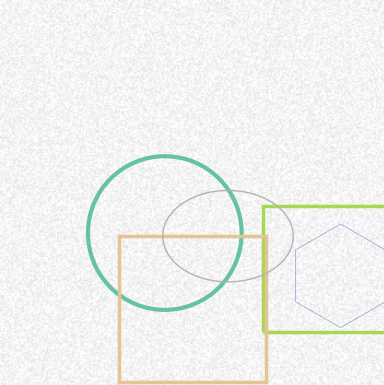[{"shape": "circle", "thickness": 3, "radius": 1.0, "center": [0.428, 0.395]}, {"shape": "hexagon", "thickness": 0.5, "radius": 0.67, "center": [0.885, 0.284]}, {"shape": "square", "thickness": 2.5, "radius": 0.82, "center": [0.848, 0.301]}, {"shape": "square", "thickness": 2.5, "radius": 0.95, "center": [0.5, 0.197]}, {"shape": "oval", "thickness": 1, "radius": 0.85, "center": [0.592, 0.387]}]